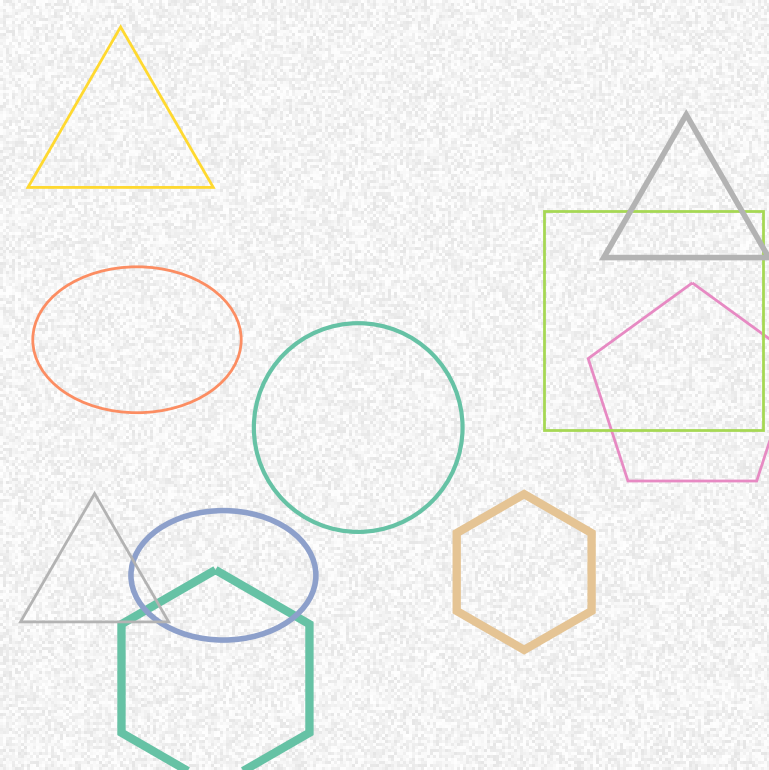[{"shape": "circle", "thickness": 1.5, "radius": 0.68, "center": [0.465, 0.445]}, {"shape": "hexagon", "thickness": 3, "radius": 0.7, "center": [0.28, 0.119]}, {"shape": "oval", "thickness": 1, "radius": 0.68, "center": [0.178, 0.559]}, {"shape": "oval", "thickness": 2, "radius": 0.6, "center": [0.29, 0.253]}, {"shape": "pentagon", "thickness": 1, "radius": 0.71, "center": [0.899, 0.49]}, {"shape": "square", "thickness": 1, "radius": 0.71, "center": [0.849, 0.583]}, {"shape": "triangle", "thickness": 1, "radius": 0.69, "center": [0.157, 0.826]}, {"shape": "hexagon", "thickness": 3, "radius": 0.51, "center": [0.681, 0.257]}, {"shape": "triangle", "thickness": 1, "radius": 0.56, "center": [0.123, 0.248]}, {"shape": "triangle", "thickness": 2, "radius": 0.62, "center": [0.891, 0.727]}]